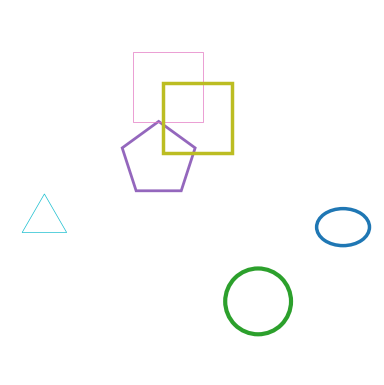[{"shape": "oval", "thickness": 2.5, "radius": 0.34, "center": [0.891, 0.41]}, {"shape": "circle", "thickness": 3, "radius": 0.43, "center": [0.67, 0.217]}, {"shape": "pentagon", "thickness": 2, "radius": 0.5, "center": [0.412, 0.585]}, {"shape": "square", "thickness": 0.5, "radius": 0.45, "center": [0.437, 0.773]}, {"shape": "square", "thickness": 2.5, "radius": 0.45, "center": [0.513, 0.694]}, {"shape": "triangle", "thickness": 0.5, "radius": 0.33, "center": [0.115, 0.429]}]